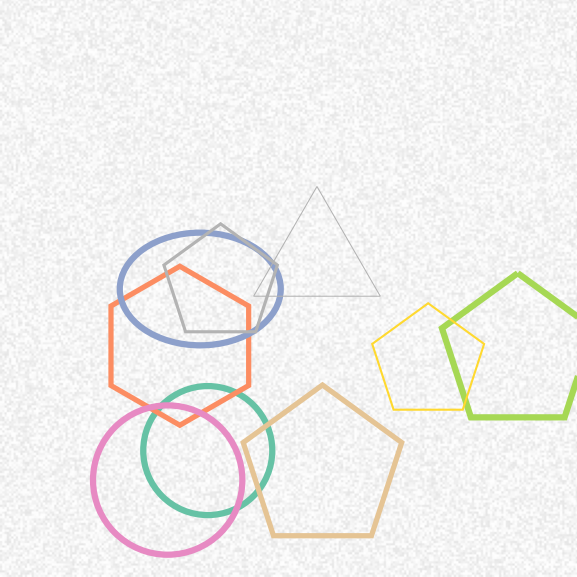[{"shape": "circle", "thickness": 3, "radius": 0.56, "center": [0.36, 0.219]}, {"shape": "hexagon", "thickness": 2.5, "radius": 0.69, "center": [0.311, 0.4]}, {"shape": "oval", "thickness": 3, "radius": 0.7, "center": [0.347, 0.499]}, {"shape": "circle", "thickness": 3, "radius": 0.65, "center": [0.29, 0.168]}, {"shape": "pentagon", "thickness": 3, "radius": 0.69, "center": [0.897, 0.388]}, {"shape": "pentagon", "thickness": 1, "radius": 0.51, "center": [0.741, 0.372]}, {"shape": "pentagon", "thickness": 2.5, "radius": 0.72, "center": [0.558, 0.188]}, {"shape": "triangle", "thickness": 0.5, "radius": 0.63, "center": [0.549, 0.55]}, {"shape": "pentagon", "thickness": 1.5, "radius": 0.52, "center": [0.382, 0.508]}]